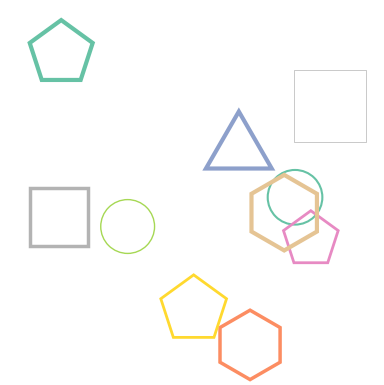[{"shape": "pentagon", "thickness": 3, "radius": 0.43, "center": [0.159, 0.862]}, {"shape": "circle", "thickness": 1.5, "radius": 0.35, "center": [0.766, 0.488]}, {"shape": "hexagon", "thickness": 2.5, "radius": 0.45, "center": [0.649, 0.104]}, {"shape": "triangle", "thickness": 3, "radius": 0.49, "center": [0.62, 0.612]}, {"shape": "pentagon", "thickness": 2, "radius": 0.37, "center": [0.807, 0.378]}, {"shape": "circle", "thickness": 1, "radius": 0.35, "center": [0.332, 0.412]}, {"shape": "pentagon", "thickness": 2, "radius": 0.45, "center": [0.503, 0.196]}, {"shape": "hexagon", "thickness": 3, "radius": 0.49, "center": [0.738, 0.448]}, {"shape": "square", "thickness": 0.5, "radius": 0.47, "center": [0.857, 0.724]}, {"shape": "square", "thickness": 2.5, "radius": 0.38, "center": [0.154, 0.436]}]